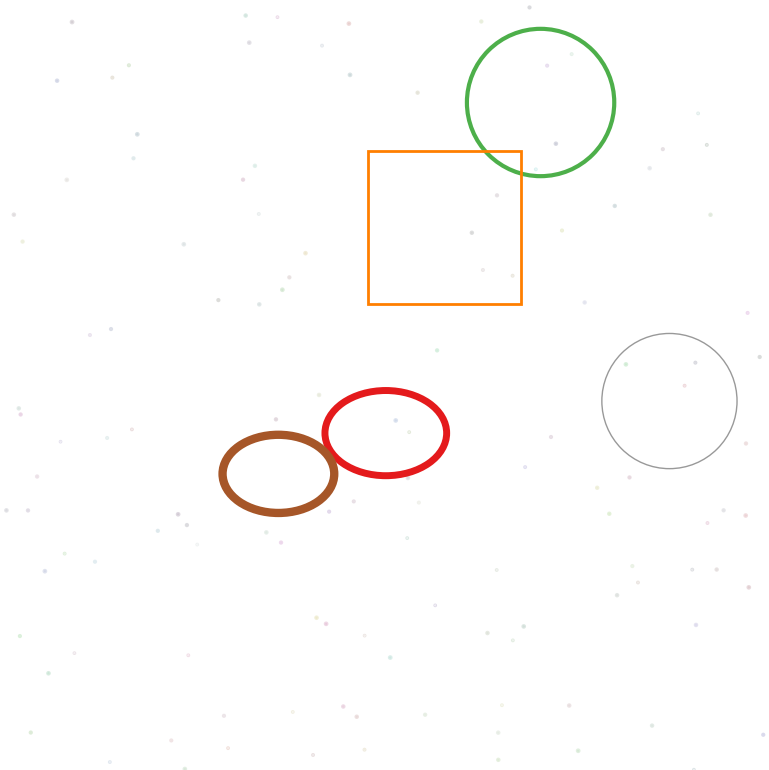[{"shape": "oval", "thickness": 2.5, "radius": 0.4, "center": [0.501, 0.438]}, {"shape": "circle", "thickness": 1.5, "radius": 0.48, "center": [0.702, 0.867]}, {"shape": "square", "thickness": 1, "radius": 0.5, "center": [0.577, 0.705]}, {"shape": "oval", "thickness": 3, "radius": 0.36, "center": [0.362, 0.385]}, {"shape": "circle", "thickness": 0.5, "radius": 0.44, "center": [0.869, 0.479]}]